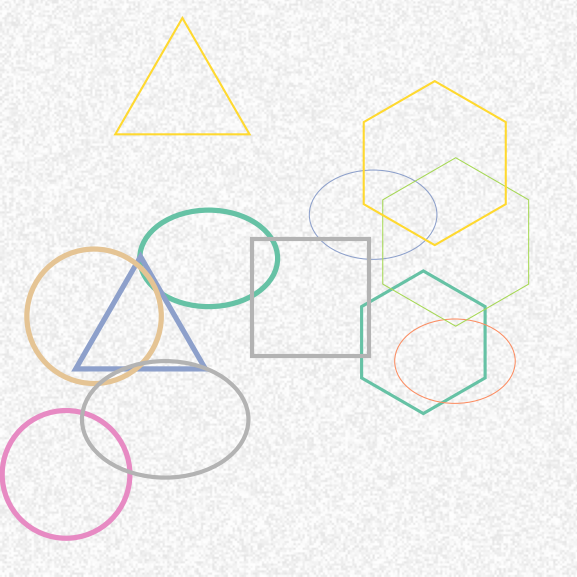[{"shape": "oval", "thickness": 2.5, "radius": 0.6, "center": [0.361, 0.552]}, {"shape": "hexagon", "thickness": 1.5, "radius": 0.62, "center": [0.733, 0.407]}, {"shape": "oval", "thickness": 0.5, "radius": 0.52, "center": [0.788, 0.374]}, {"shape": "triangle", "thickness": 2.5, "radius": 0.65, "center": [0.243, 0.425]}, {"shape": "oval", "thickness": 0.5, "radius": 0.55, "center": [0.646, 0.627]}, {"shape": "circle", "thickness": 2.5, "radius": 0.55, "center": [0.114, 0.178]}, {"shape": "hexagon", "thickness": 0.5, "radius": 0.73, "center": [0.789, 0.58]}, {"shape": "triangle", "thickness": 1, "radius": 0.67, "center": [0.316, 0.834]}, {"shape": "hexagon", "thickness": 1, "radius": 0.71, "center": [0.753, 0.717]}, {"shape": "circle", "thickness": 2.5, "radius": 0.58, "center": [0.163, 0.451]}, {"shape": "oval", "thickness": 2, "radius": 0.72, "center": [0.286, 0.273]}, {"shape": "square", "thickness": 2, "radius": 0.5, "center": [0.538, 0.484]}]